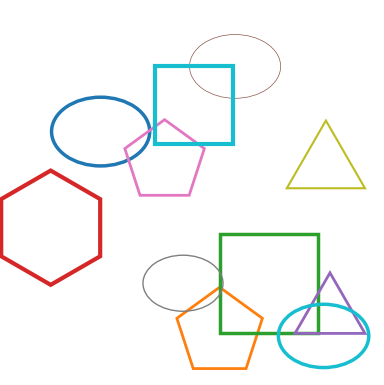[{"shape": "oval", "thickness": 2.5, "radius": 0.64, "center": [0.261, 0.658]}, {"shape": "pentagon", "thickness": 2, "radius": 0.58, "center": [0.57, 0.137]}, {"shape": "square", "thickness": 2.5, "radius": 0.64, "center": [0.699, 0.264]}, {"shape": "hexagon", "thickness": 3, "radius": 0.74, "center": [0.132, 0.409]}, {"shape": "triangle", "thickness": 2, "radius": 0.52, "center": [0.857, 0.186]}, {"shape": "oval", "thickness": 0.5, "radius": 0.59, "center": [0.611, 0.828]}, {"shape": "pentagon", "thickness": 2, "radius": 0.54, "center": [0.428, 0.581]}, {"shape": "oval", "thickness": 1, "radius": 0.52, "center": [0.475, 0.264]}, {"shape": "triangle", "thickness": 1.5, "radius": 0.59, "center": [0.846, 0.57]}, {"shape": "square", "thickness": 3, "radius": 0.51, "center": [0.505, 0.728]}, {"shape": "oval", "thickness": 2.5, "radius": 0.59, "center": [0.841, 0.127]}]